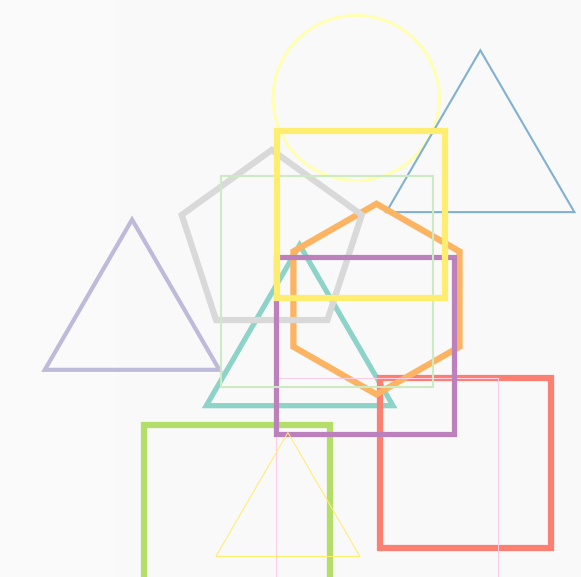[{"shape": "triangle", "thickness": 2.5, "radius": 0.93, "center": [0.515, 0.389]}, {"shape": "circle", "thickness": 1.5, "radius": 0.72, "center": [0.613, 0.829]}, {"shape": "triangle", "thickness": 2, "radius": 0.87, "center": [0.227, 0.445]}, {"shape": "square", "thickness": 3, "radius": 0.73, "center": [0.801, 0.198]}, {"shape": "triangle", "thickness": 1, "radius": 0.93, "center": [0.826, 0.725]}, {"shape": "hexagon", "thickness": 3, "radius": 0.82, "center": [0.648, 0.481]}, {"shape": "square", "thickness": 3, "radius": 0.8, "center": [0.408, 0.104]}, {"shape": "square", "thickness": 0.5, "radius": 0.95, "center": [0.666, 0.155]}, {"shape": "pentagon", "thickness": 3, "radius": 0.81, "center": [0.468, 0.577]}, {"shape": "square", "thickness": 2.5, "radius": 0.76, "center": [0.628, 0.401]}, {"shape": "square", "thickness": 1, "radius": 0.91, "center": [0.563, 0.512]}, {"shape": "square", "thickness": 3, "radius": 0.72, "center": [0.621, 0.628]}, {"shape": "triangle", "thickness": 0.5, "radius": 0.72, "center": [0.495, 0.107]}]